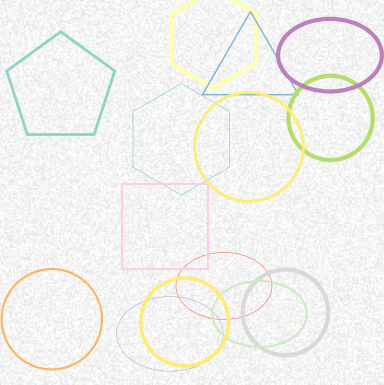[{"shape": "pentagon", "thickness": 2, "radius": 0.74, "center": [0.158, 0.77]}, {"shape": "hexagon", "thickness": 0.5, "radius": 0.72, "center": [0.471, 0.638]}, {"shape": "hexagon", "thickness": 3, "radius": 0.64, "center": [0.555, 0.899]}, {"shape": "oval", "thickness": 0.5, "radius": 0.69, "center": [0.441, 0.133]}, {"shape": "oval", "thickness": 0.5, "radius": 0.62, "center": [0.582, 0.257]}, {"shape": "triangle", "thickness": 1, "radius": 0.72, "center": [0.651, 0.826]}, {"shape": "circle", "thickness": 1.5, "radius": 0.65, "center": [0.135, 0.171]}, {"shape": "circle", "thickness": 3, "radius": 0.55, "center": [0.859, 0.694]}, {"shape": "square", "thickness": 1.5, "radius": 0.56, "center": [0.428, 0.411]}, {"shape": "circle", "thickness": 3, "radius": 0.56, "center": [0.741, 0.189]}, {"shape": "oval", "thickness": 3, "radius": 0.67, "center": [0.857, 0.857]}, {"shape": "oval", "thickness": 1.5, "radius": 0.61, "center": [0.674, 0.184]}, {"shape": "circle", "thickness": 2.5, "radius": 0.57, "center": [0.48, 0.163]}, {"shape": "circle", "thickness": 2, "radius": 0.71, "center": [0.647, 0.619]}]